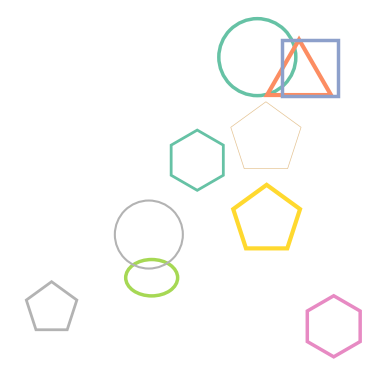[{"shape": "hexagon", "thickness": 2, "radius": 0.39, "center": [0.512, 0.584]}, {"shape": "circle", "thickness": 2.5, "radius": 0.5, "center": [0.668, 0.852]}, {"shape": "triangle", "thickness": 3, "radius": 0.48, "center": [0.777, 0.801]}, {"shape": "square", "thickness": 2.5, "radius": 0.36, "center": [0.805, 0.823]}, {"shape": "hexagon", "thickness": 2.5, "radius": 0.4, "center": [0.867, 0.152]}, {"shape": "oval", "thickness": 2.5, "radius": 0.34, "center": [0.394, 0.279]}, {"shape": "pentagon", "thickness": 3, "radius": 0.46, "center": [0.693, 0.429]}, {"shape": "pentagon", "thickness": 0.5, "radius": 0.48, "center": [0.691, 0.64]}, {"shape": "pentagon", "thickness": 2, "radius": 0.35, "center": [0.134, 0.199]}, {"shape": "circle", "thickness": 1.5, "radius": 0.44, "center": [0.387, 0.391]}]